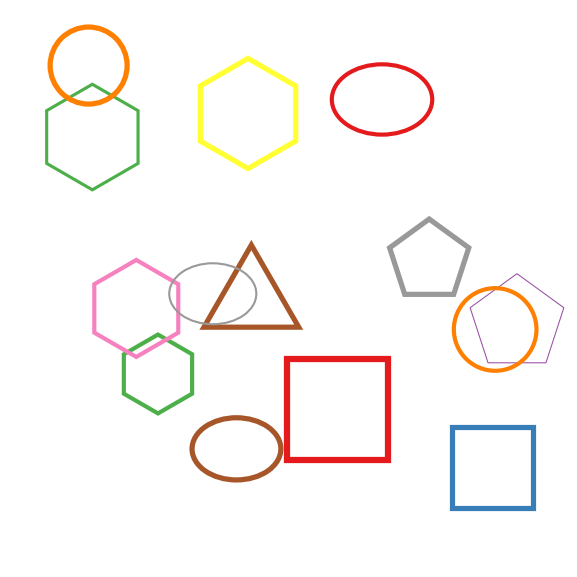[{"shape": "square", "thickness": 3, "radius": 0.44, "center": [0.584, 0.29]}, {"shape": "oval", "thickness": 2, "radius": 0.43, "center": [0.662, 0.827]}, {"shape": "square", "thickness": 2.5, "radius": 0.35, "center": [0.852, 0.19]}, {"shape": "hexagon", "thickness": 2, "radius": 0.34, "center": [0.274, 0.352]}, {"shape": "hexagon", "thickness": 1.5, "radius": 0.46, "center": [0.16, 0.762]}, {"shape": "pentagon", "thickness": 0.5, "radius": 0.43, "center": [0.895, 0.44]}, {"shape": "circle", "thickness": 2, "radius": 0.36, "center": [0.857, 0.429]}, {"shape": "circle", "thickness": 2.5, "radius": 0.33, "center": [0.153, 0.886]}, {"shape": "hexagon", "thickness": 2.5, "radius": 0.48, "center": [0.43, 0.803]}, {"shape": "triangle", "thickness": 2.5, "radius": 0.47, "center": [0.435, 0.48]}, {"shape": "oval", "thickness": 2.5, "radius": 0.38, "center": [0.409, 0.222]}, {"shape": "hexagon", "thickness": 2, "radius": 0.42, "center": [0.236, 0.465]}, {"shape": "oval", "thickness": 1, "radius": 0.38, "center": [0.368, 0.49]}, {"shape": "pentagon", "thickness": 2.5, "radius": 0.36, "center": [0.743, 0.548]}]